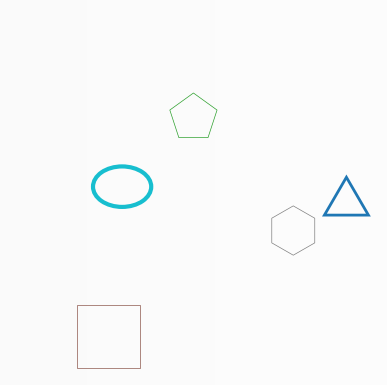[{"shape": "triangle", "thickness": 2, "radius": 0.33, "center": [0.894, 0.474]}, {"shape": "pentagon", "thickness": 0.5, "radius": 0.32, "center": [0.499, 0.694]}, {"shape": "square", "thickness": 0.5, "radius": 0.41, "center": [0.279, 0.125]}, {"shape": "hexagon", "thickness": 0.5, "radius": 0.32, "center": [0.757, 0.401]}, {"shape": "oval", "thickness": 3, "radius": 0.38, "center": [0.315, 0.515]}]